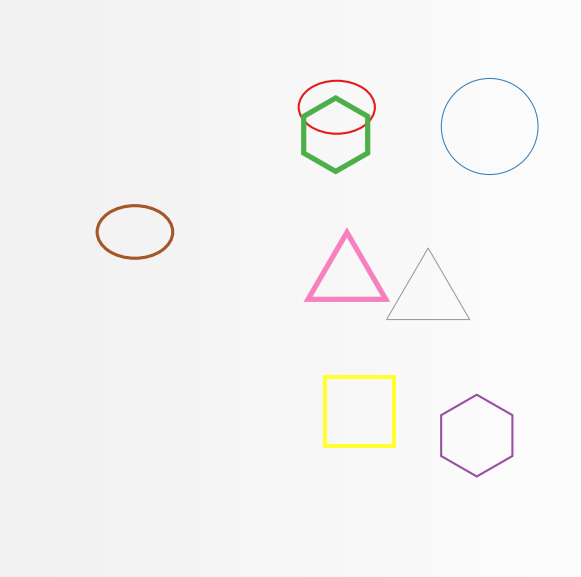[{"shape": "oval", "thickness": 1, "radius": 0.33, "center": [0.579, 0.813]}, {"shape": "circle", "thickness": 0.5, "radius": 0.42, "center": [0.842, 0.78]}, {"shape": "hexagon", "thickness": 2.5, "radius": 0.32, "center": [0.578, 0.766]}, {"shape": "hexagon", "thickness": 1, "radius": 0.35, "center": [0.82, 0.245]}, {"shape": "square", "thickness": 2, "radius": 0.3, "center": [0.619, 0.287]}, {"shape": "oval", "thickness": 1.5, "radius": 0.33, "center": [0.232, 0.597]}, {"shape": "triangle", "thickness": 2.5, "radius": 0.39, "center": [0.597, 0.519]}, {"shape": "triangle", "thickness": 0.5, "radius": 0.41, "center": [0.737, 0.487]}]